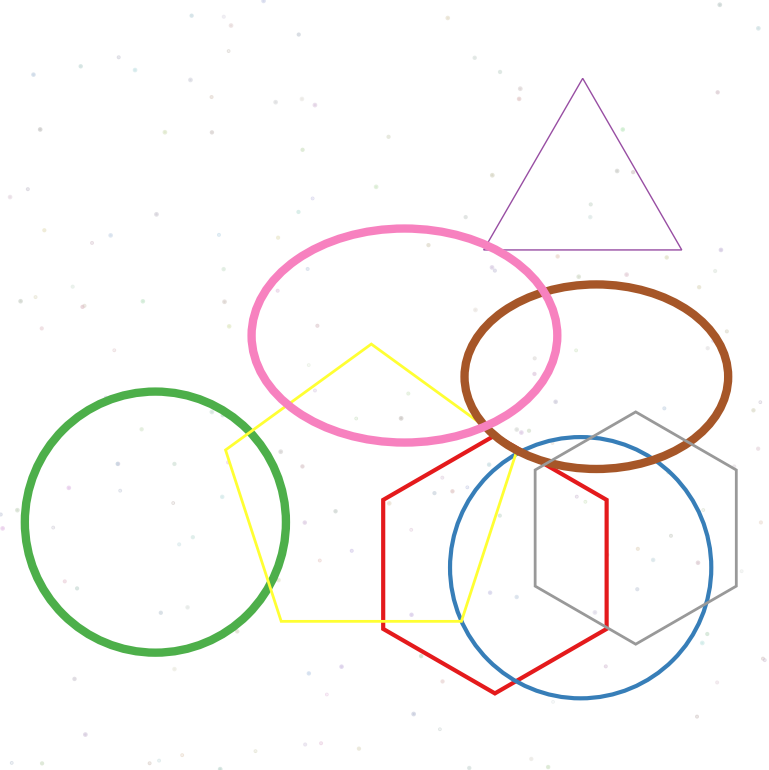[{"shape": "hexagon", "thickness": 1.5, "radius": 0.84, "center": [0.643, 0.267]}, {"shape": "circle", "thickness": 1.5, "radius": 0.85, "center": [0.754, 0.263]}, {"shape": "circle", "thickness": 3, "radius": 0.85, "center": [0.202, 0.322]}, {"shape": "triangle", "thickness": 0.5, "radius": 0.74, "center": [0.757, 0.75]}, {"shape": "pentagon", "thickness": 1, "radius": 1.0, "center": [0.482, 0.354]}, {"shape": "oval", "thickness": 3, "radius": 0.86, "center": [0.774, 0.511]}, {"shape": "oval", "thickness": 3, "radius": 0.99, "center": [0.525, 0.564]}, {"shape": "hexagon", "thickness": 1, "radius": 0.75, "center": [0.826, 0.314]}]